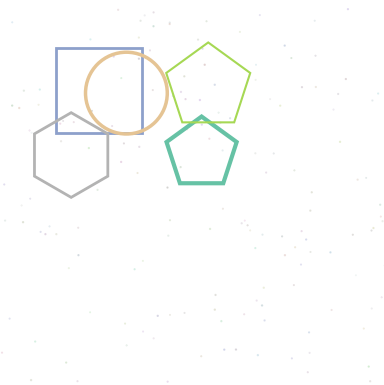[{"shape": "pentagon", "thickness": 3, "radius": 0.48, "center": [0.524, 0.602]}, {"shape": "square", "thickness": 2, "radius": 0.55, "center": [0.257, 0.765]}, {"shape": "pentagon", "thickness": 1.5, "radius": 0.57, "center": [0.541, 0.775]}, {"shape": "circle", "thickness": 2.5, "radius": 0.53, "center": [0.328, 0.758]}, {"shape": "hexagon", "thickness": 2, "radius": 0.55, "center": [0.185, 0.597]}]